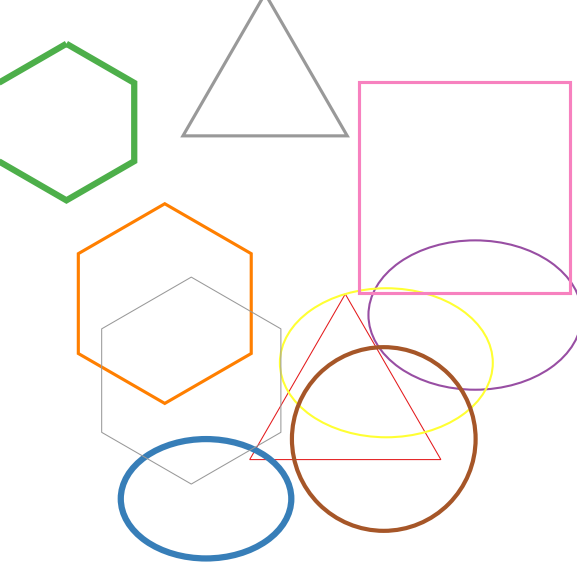[{"shape": "triangle", "thickness": 0.5, "radius": 0.96, "center": [0.598, 0.299]}, {"shape": "oval", "thickness": 3, "radius": 0.74, "center": [0.357, 0.135]}, {"shape": "hexagon", "thickness": 3, "radius": 0.68, "center": [0.115, 0.788]}, {"shape": "oval", "thickness": 1, "radius": 0.92, "center": [0.823, 0.454]}, {"shape": "hexagon", "thickness": 1.5, "radius": 0.86, "center": [0.285, 0.473]}, {"shape": "oval", "thickness": 1, "radius": 0.92, "center": [0.669, 0.371]}, {"shape": "circle", "thickness": 2, "radius": 0.8, "center": [0.665, 0.239]}, {"shape": "square", "thickness": 1.5, "radius": 0.91, "center": [0.804, 0.675]}, {"shape": "triangle", "thickness": 1.5, "radius": 0.82, "center": [0.459, 0.846]}, {"shape": "hexagon", "thickness": 0.5, "radius": 0.9, "center": [0.331, 0.34]}]